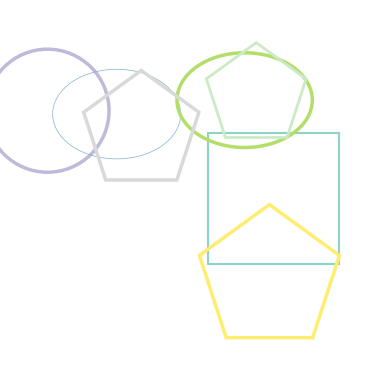[{"shape": "square", "thickness": 1.5, "radius": 0.85, "center": [0.71, 0.484]}, {"shape": "circle", "thickness": 2.5, "radius": 0.8, "center": [0.123, 0.712]}, {"shape": "oval", "thickness": 0.5, "radius": 0.83, "center": [0.303, 0.704]}, {"shape": "oval", "thickness": 2.5, "radius": 0.88, "center": [0.635, 0.74]}, {"shape": "pentagon", "thickness": 2.5, "radius": 0.79, "center": [0.367, 0.66]}, {"shape": "pentagon", "thickness": 2, "radius": 0.68, "center": [0.666, 0.753]}, {"shape": "pentagon", "thickness": 2.5, "radius": 0.96, "center": [0.7, 0.277]}]